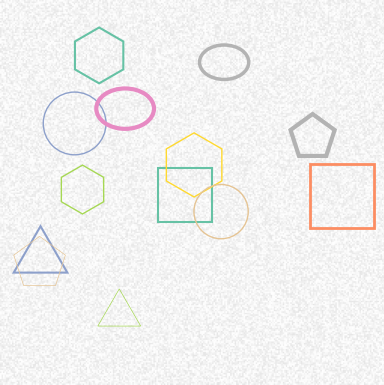[{"shape": "square", "thickness": 1.5, "radius": 0.35, "center": [0.48, 0.493]}, {"shape": "hexagon", "thickness": 1.5, "radius": 0.36, "center": [0.257, 0.856]}, {"shape": "square", "thickness": 2, "radius": 0.42, "center": [0.889, 0.491]}, {"shape": "triangle", "thickness": 1.5, "radius": 0.4, "center": [0.105, 0.332]}, {"shape": "circle", "thickness": 1, "radius": 0.41, "center": [0.194, 0.679]}, {"shape": "oval", "thickness": 3, "radius": 0.37, "center": [0.325, 0.718]}, {"shape": "triangle", "thickness": 0.5, "radius": 0.32, "center": [0.31, 0.185]}, {"shape": "hexagon", "thickness": 1, "radius": 0.32, "center": [0.214, 0.508]}, {"shape": "hexagon", "thickness": 1, "radius": 0.42, "center": [0.504, 0.572]}, {"shape": "pentagon", "thickness": 0.5, "radius": 0.35, "center": [0.103, 0.316]}, {"shape": "circle", "thickness": 1, "radius": 0.35, "center": [0.574, 0.45]}, {"shape": "oval", "thickness": 2.5, "radius": 0.32, "center": [0.582, 0.838]}, {"shape": "pentagon", "thickness": 3, "radius": 0.3, "center": [0.812, 0.644]}]